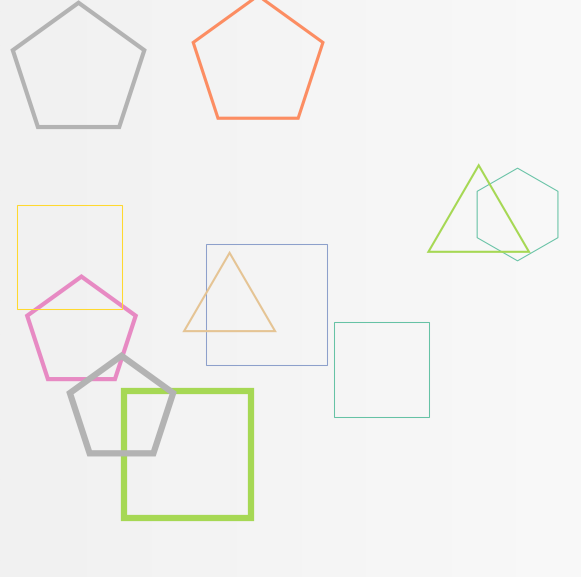[{"shape": "hexagon", "thickness": 0.5, "radius": 0.4, "center": [0.89, 0.628]}, {"shape": "square", "thickness": 0.5, "radius": 0.41, "center": [0.656, 0.359]}, {"shape": "pentagon", "thickness": 1.5, "radius": 0.59, "center": [0.444, 0.889]}, {"shape": "square", "thickness": 0.5, "radius": 0.52, "center": [0.459, 0.472]}, {"shape": "pentagon", "thickness": 2, "radius": 0.49, "center": [0.14, 0.422]}, {"shape": "triangle", "thickness": 1, "radius": 0.5, "center": [0.824, 0.613]}, {"shape": "square", "thickness": 3, "radius": 0.55, "center": [0.322, 0.212]}, {"shape": "square", "thickness": 0.5, "radius": 0.45, "center": [0.12, 0.554]}, {"shape": "triangle", "thickness": 1, "radius": 0.45, "center": [0.395, 0.471]}, {"shape": "pentagon", "thickness": 3, "radius": 0.47, "center": [0.209, 0.29]}, {"shape": "pentagon", "thickness": 2, "radius": 0.59, "center": [0.135, 0.875]}]